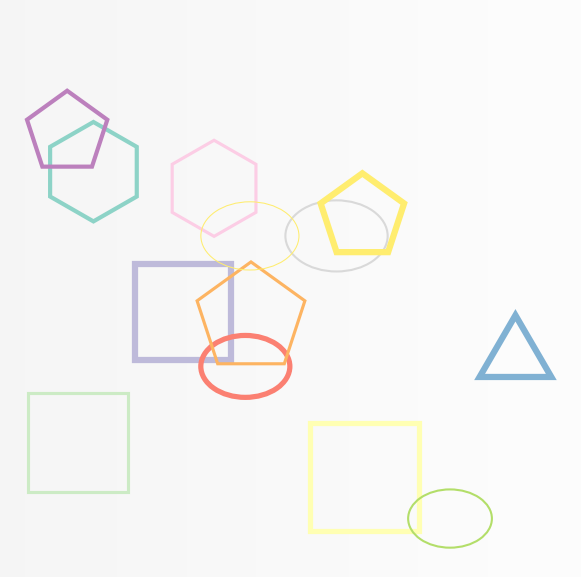[{"shape": "hexagon", "thickness": 2, "radius": 0.43, "center": [0.161, 0.702]}, {"shape": "square", "thickness": 2.5, "radius": 0.47, "center": [0.627, 0.174]}, {"shape": "square", "thickness": 3, "radius": 0.41, "center": [0.315, 0.459]}, {"shape": "oval", "thickness": 2.5, "radius": 0.38, "center": [0.422, 0.365]}, {"shape": "triangle", "thickness": 3, "radius": 0.36, "center": [0.887, 0.382]}, {"shape": "pentagon", "thickness": 1.5, "radius": 0.49, "center": [0.432, 0.448]}, {"shape": "oval", "thickness": 1, "radius": 0.36, "center": [0.774, 0.101]}, {"shape": "hexagon", "thickness": 1.5, "radius": 0.42, "center": [0.368, 0.673]}, {"shape": "oval", "thickness": 1, "radius": 0.44, "center": [0.579, 0.591]}, {"shape": "pentagon", "thickness": 2, "radius": 0.36, "center": [0.116, 0.769]}, {"shape": "square", "thickness": 1.5, "radius": 0.43, "center": [0.134, 0.232]}, {"shape": "pentagon", "thickness": 3, "radius": 0.38, "center": [0.623, 0.624]}, {"shape": "oval", "thickness": 0.5, "radius": 0.42, "center": [0.43, 0.591]}]